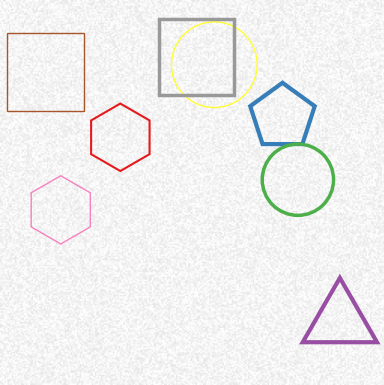[{"shape": "hexagon", "thickness": 1.5, "radius": 0.44, "center": [0.313, 0.643]}, {"shape": "pentagon", "thickness": 3, "radius": 0.44, "center": [0.734, 0.697]}, {"shape": "circle", "thickness": 2.5, "radius": 0.46, "center": [0.774, 0.533]}, {"shape": "triangle", "thickness": 3, "radius": 0.56, "center": [0.883, 0.167]}, {"shape": "circle", "thickness": 1, "radius": 0.56, "center": [0.557, 0.832]}, {"shape": "square", "thickness": 1, "radius": 0.5, "center": [0.118, 0.813]}, {"shape": "hexagon", "thickness": 1, "radius": 0.44, "center": [0.158, 0.455]}, {"shape": "square", "thickness": 2.5, "radius": 0.49, "center": [0.511, 0.852]}]